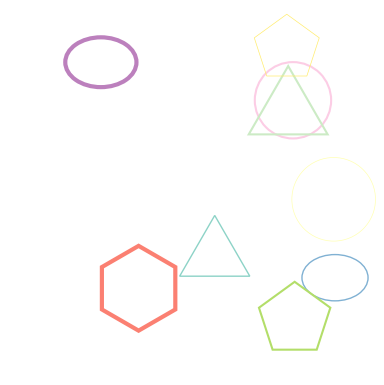[{"shape": "triangle", "thickness": 1, "radius": 0.53, "center": [0.558, 0.335]}, {"shape": "circle", "thickness": 0.5, "radius": 0.54, "center": [0.867, 0.482]}, {"shape": "hexagon", "thickness": 3, "radius": 0.55, "center": [0.36, 0.251]}, {"shape": "oval", "thickness": 1, "radius": 0.43, "center": [0.87, 0.279]}, {"shape": "pentagon", "thickness": 1.5, "radius": 0.49, "center": [0.765, 0.171]}, {"shape": "circle", "thickness": 1.5, "radius": 0.5, "center": [0.761, 0.74]}, {"shape": "oval", "thickness": 3, "radius": 0.46, "center": [0.262, 0.838]}, {"shape": "triangle", "thickness": 1.5, "radius": 0.59, "center": [0.749, 0.71]}, {"shape": "pentagon", "thickness": 0.5, "radius": 0.44, "center": [0.745, 0.874]}]